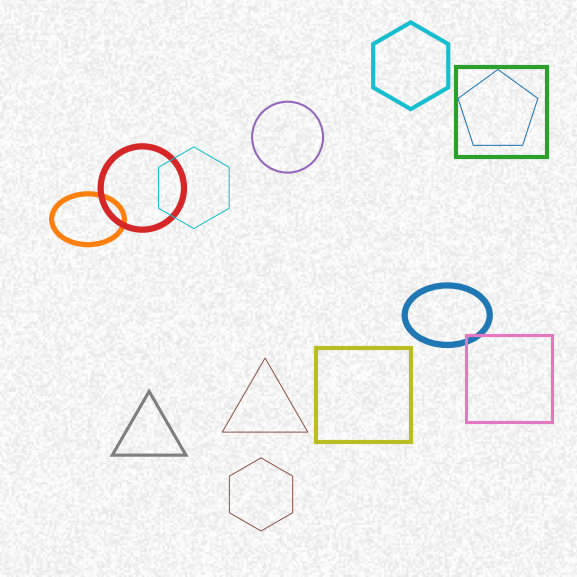[{"shape": "pentagon", "thickness": 0.5, "radius": 0.36, "center": [0.862, 0.806]}, {"shape": "oval", "thickness": 3, "radius": 0.37, "center": [0.774, 0.453]}, {"shape": "oval", "thickness": 2.5, "radius": 0.31, "center": [0.152, 0.62]}, {"shape": "square", "thickness": 2, "radius": 0.39, "center": [0.869, 0.805]}, {"shape": "circle", "thickness": 3, "radius": 0.36, "center": [0.246, 0.674]}, {"shape": "circle", "thickness": 1, "radius": 0.31, "center": [0.498, 0.762]}, {"shape": "hexagon", "thickness": 0.5, "radius": 0.32, "center": [0.452, 0.143]}, {"shape": "triangle", "thickness": 0.5, "radius": 0.43, "center": [0.459, 0.294]}, {"shape": "square", "thickness": 1.5, "radius": 0.38, "center": [0.881, 0.344]}, {"shape": "triangle", "thickness": 1.5, "radius": 0.37, "center": [0.258, 0.248]}, {"shape": "square", "thickness": 2, "radius": 0.41, "center": [0.63, 0.315]}, {"shape": "hexagon", "thickness": 0.5, "radius": 0.35, "center": [0.336, 0.674]}, {"shape": "hexagon", "thickness": 2, "radius": 0.38, "center": [0.711, 0.885]}]